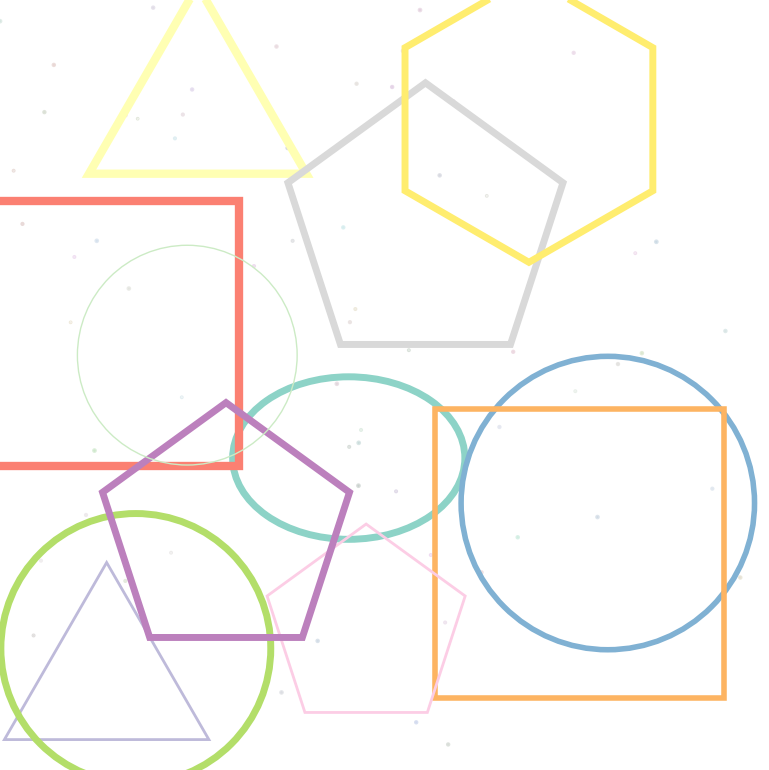[{"shape": "oval", "thickness": 2.5, "radius": 0.75, "center": [0.453, 0.405]}, {"shape": "triangle", "thickness": 3, "radius": 0.81, "center": [0.257, 0.856]}, {"shape": "triangle", "thickness": 1, "radius": 0.77, "center": [0.138, 0.116]}, {"shape": "square", "thickness": 3, "radius": 0.86, "center": [0.138, 0.566]}, {"shape": "circle", "thickness": 2, "radius": 0.95, "center": [0.789, 0.347]}, {"shape": "square", "thickness": 2, "radius": 0.94, "center": [0.752, 0.281]}, {"shape": "circle", "thickness": 2.5, "radius": 0.88, "center": [0.176, 0.158]}, {"shape": "pentagon", "thickness": 1, "radius": 0.68, "center": [0.476, 0.184]}, {"shape": "pentagon", "thickness": 2.5, "radius": 0.94, "center": [0.553, 0.705]}, {"shape": "pentagon", "thickness": 2.5, "radius": 0.84, "center": [0.294, 0.309]}, {"shape": "circle", "thickness": 0.5, "radius": 0.71, "center": [0.243, 0.539]}, {"shape": "hexagon", "thickness": 2.5, "radius": 0.93, "center": [0.687, 0.845]}]